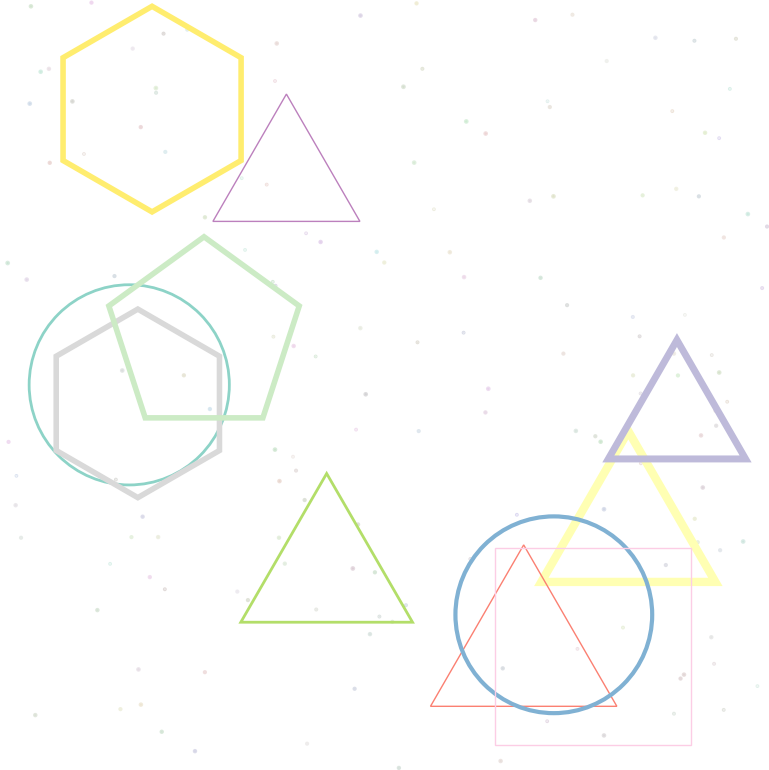[{"shape": "circle", "thickness": 1, "radius": 0.65, "center": [0.168, 0.5]}, {"shape": "triangle", "thickness": 3, "radius": 0.65, "center": [0.816, 0.31]}, {"shape": "triangle", "thickness": 2.5, "radius": 0.51, "center": [0.879, 0.455]}, {"shape": "triangle", "thickness": 0.5, "radius": 0.7, "center": [0.68, 0.153]}, {"shape": "circle", "thickness": 1.5, "radius": 0.64, "center": [0.719, 0.202]}, {"shape": "triangle", "thickness": 1, "radius": 0.64, "center": [0.424, 0.256]}, {"shape": "square", "thickness": 0.5, "radius": 0.64, "center": [0.77, 0.16]}, {"shape": "hexagon", "thickness": 2, "radius": 0.61, "center": [0.179, 0.476]}, {"shape": "triangle", "thickness": 0.5, "radius": 0.55, "center": [0.372, 0.768]}, {"shape": "pentagon", "thickness": 2, "radius": 0.65, "center": [0.265, 0.562]}, {"shape": "hexagon", "thickness": 2, "radius": 0.67, "center": [0.198, 0.858]}]